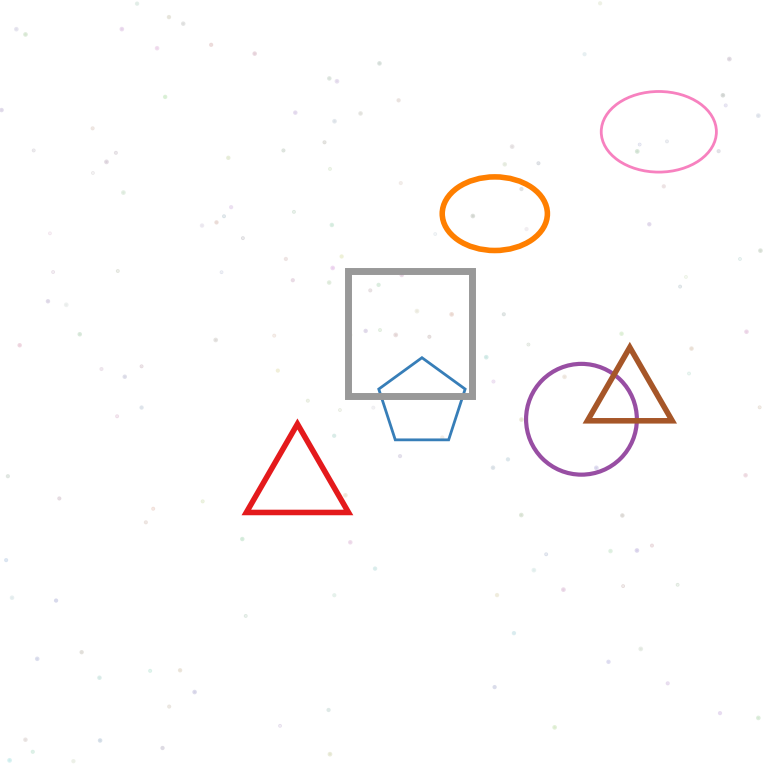[{"shape": "triangle", "thickness": 2, "radius": 0.38, "center": [0.386, 0.373]}, {"shape": "pentagon", "thickness": 1, "radius": 0.29, "center": [0.548, 0.476]}, {"shape": "circle", "thickness": 1.5, "radius": 0.36, "center": [0.755, 0.456]}, {"shape": "oval", "thickness": 2, "radius": 0.34, "center": [0.643, 0.722]}, {"shape": "triangle", "thickness": 2, "radius": 0.32, "center": [0.818, 0.485]}, {"shape": "oval", "thickness": 1, "radius": 0.37, "center": [0.856, 0.829]}, {"shape": "square", "thickness": 2.5, "radius": 0.4, "center": [0.532, 0.567]}]